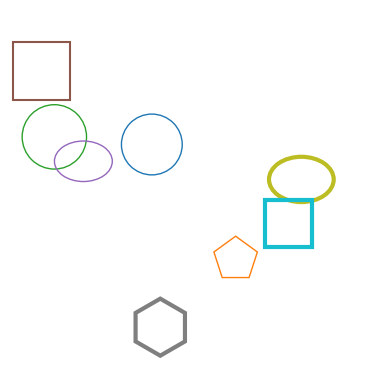[{"shape": "circle", "thickness": 1, "radius": 0.39, "center": [0.394, 0.625]}, {"shape": "pentagon", "thickness": 1, "radius": 0.3, "center": [0.612, 0.327]}, {"shape": "circle", "thickness": 1, "radius": 0.42, "center": [0.141, 0.644]}, {"shape": "oval", "thickness": 1, "radius": 0.38, "center": [0.217, 0.581]}, {"shape": "square", "thickness": 1.5, "radius": 0.37, "center": [0.107, 0.816]}, {"shape": "hexagon", "thickness": 3, "radius": 0.37, "center": [0.416, 0.15]}, {"shape": "oval", "thickness": 3, "radius": 0.42, "center": [0.783, 0.534]}, {"shape": "square", "thickness": 3, "radius": 0.31, "center": [0.75, 0.419]}]